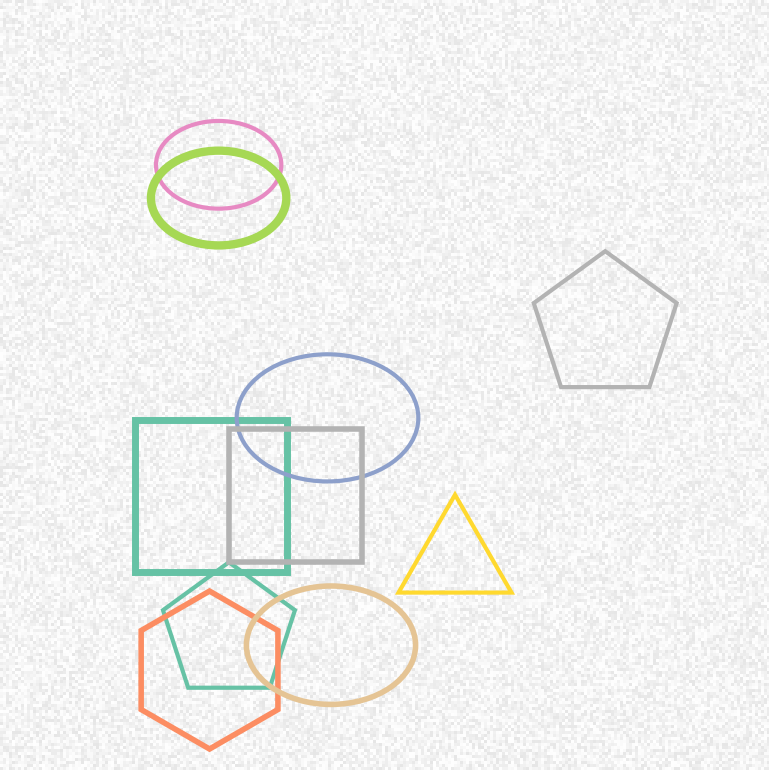[{"shape": "square", "thickness": 2.5, "radius": 0.49, "center": [0.274, 0.356]}, {"shape": "pentagon", "thickness": 1.5, "radius": 0.45, "center": [0.297, 0.18]}, {"shape": "hexagon", "thickness": 2, "radius": 0.51, "center": [0.272, 0.13]}, {"shape": "oval", "thickness": 1.5, "radius": 0.59, "center": [0.425, 0.457]}, {"shape": "oval", "thickness": 1.5, "radius": 0.41, "center": [0.284, 0.786]}, {"shape": "oval", "thickness": 3, "radius": 0.44, "center": [0.284, 0.743]}, {"shape": "triangle", "thickness": 1.5, "radius": 0.42, "center": [0.591, 0.273]}, {"shape": "oval", "thickness": 2, "radius": 0.55, "center": [0.43, 0.162]}, {"shape": "pentagon", "thickness": 1.5, "radius": 0.49, "center": [0.786, 0.576]}, {"shape": "square", "thickness": 2, "radius": 0.43, "center": [0.384, 0.356]}]